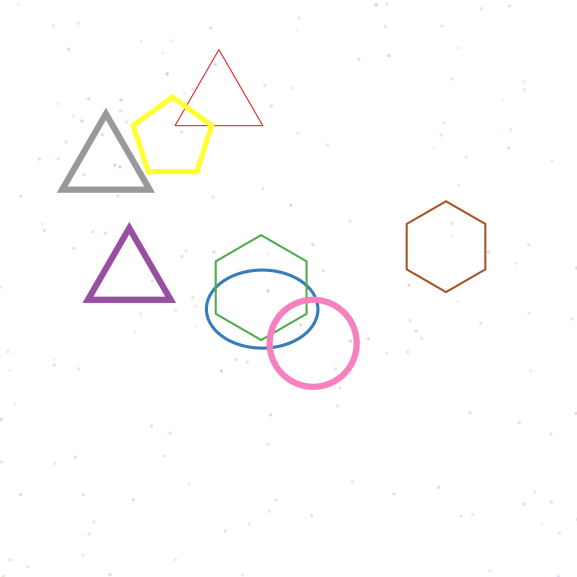[{"shape": "triangle", "thickness": 0.5, "radius": 0.44, "center": [0.379, 0.825]}, {"shape": "oval", "thickness": 1.5, "radius": 0.48, "center": [0.454, 0.464]}, {"shape": "hexagon", "thickness": 1, "radius": 0.45, "center": [0.452, 0.501]}, {"shape": "triangle", "thickness": 3, "radius": 0.41, "center": [0.224, 0.521]}, {"shape": "pentagon", "thickness": 2.5, "radius": 0.36, "center": [0.299, 0.76]}, {"shape": "hexagon", "thickness": 1, "radius": 0.39, "center": [0.772, 0.572]}, {"shape": "circle", "thickness": 3, "radius": 0.38, "center": [0.542, 0.405]}, {"shape": "triangle", "thickness": 3, "radius": 0.44, "center": [0.183, 0.714]}]